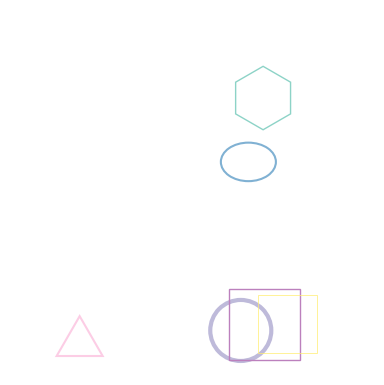[{"shape": "hexagon", "thickness": 1, "radius": 0.41, "center": [0.683, 0.745]}, {"shape": "circle", "thickness": 3, "radius": 0.4, "center": [0.625, 0.142]}, {"shape": "oval", "thickness": 1.5, "radius": 0.36, "center": [0.645, 0.579]}, {"shape": "triangle", "thickness": 1.5, "radius": 0.35, "center": [0.207, 0.11]}, {"shape": "square", "thickness": 1, "radius": 0.46, "center": [0.688, 0.157]}, {"shape": "square", "thickness": 0.5, "radius": 0.38, "center": [0.747, 0.159]}]